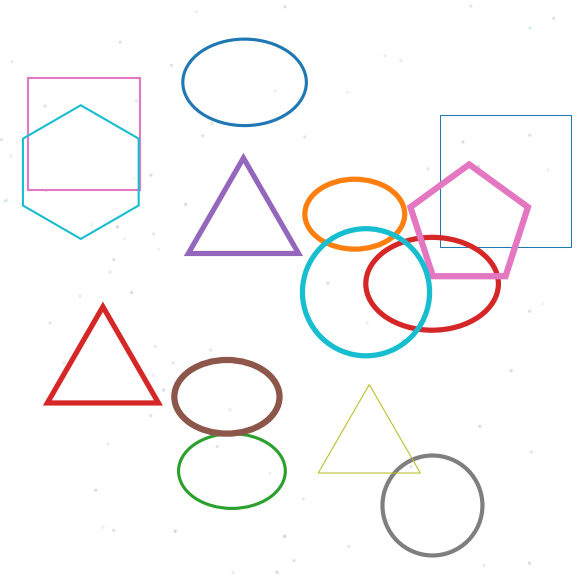[{"shape": "square", "thickness": 0.5, "radius": 0.57, "center": [0.876, 0.686]}, {"shape": "oval", "thickness": 1.5, "radius": 0.53, "center": [0.424, 0.857]}, {"shape": "oval", "thickness": 2.5, "radius": 0.43, "center": [0.614, 0.628]}, {"shape": "oval", "thickness": 1.5, "radius": 0.46, "center": [0.402, 0.183]}, {"shape": "oval", "thickness": 2.5, "radius": 0.57, "center": [0.748, 0.508]}, {"shape": "triangle", "thickness": 2.5, "radius": 0.56, "center": [0.178, 0.357]}, {"shape": "triangle", "thickness": 2.5, "radius": 0.55, "center": [0.422, 0.615]}, {"shape": "oval", "thickness": 3, "radius": 0.46, "center": [0.393, 0.312]}, {"shape": "square", "thickness": 1, "radius": 0.48, "center": [0.145, 0.767]}, {"shape": "pentagon", "thickness": 3, "radius": 0.54, "center": [0.812, 0.607]}, {"shape": "circle", "thickness": 2, "radius": 0.43, "center": [0.749, 0.124]}, {"shape": "triangle", "thickness": 0.5, "radius": 0.51, "center": [0.639, 0.231]}, {"shape": "hexagon", "thickness": 1, "radius": 0.58, "center": [0.14, 0.701]}, {"shape": "circle", "thickness": 2.5, "radius": 0.55, "center": [0.634, 0.493]}]